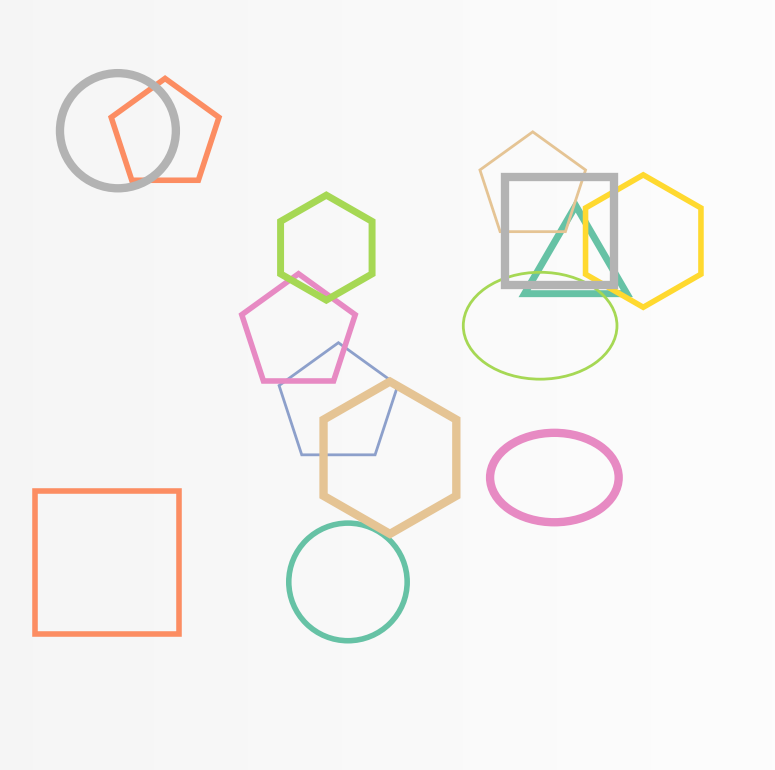[{"shape": "triangle", "thickness": 2.5, "radius": 0.38, "center": [0.743, 0.657]}, {"shape": "circle", "thickness": 2, "radius": 0.38, "center": [0.449, 0.244]}, {"shape": "pentagon", "thickness": 2, "radius": 0.37, "center": [0.213, 0.825]}, {"shape": "square", "thickness": 2, "radius": 0.46, "center": [0.138, 0.27]}, {"shape": "pentagon", "thickness": 1, "radius": 0.4, "center": [0.437, 0.474]}, {"shape": "pentagon", "thickness": 2, "radius": 0.38, "center": [0.385, 0.567]}, {"shape": "oval", "thickness": 3, "radius": 0.41, "center": [0.715, 0.38]}, {"shape": "hexagon", "thickness": 2.5, "radius": 0.34, "center": [0.421, 0.678]}, {"shape": "oval", "thickness": 1, "radius": 0.5, "center": [0.697, 0.577]}, {"shape": "hexagon", "thickness": 2, "radius": 0.43, "center": [0.83, 0.687]}, {"shape": "hexagon", "thickness": 3, "radius": 0.49, "center": [0.503, 0.406]}, {"shape": "pentagon", "thickness": 1, "radius": 0.36, "center": [0.687, 0.757]}, {"shape": "square", "thickness": 3, "radius": 0.35, "center": [0.722, 0.7]}, {"shape": "circle", "thickness": 3, "radius": 0.37, "center": [0.152, 0.83]}]